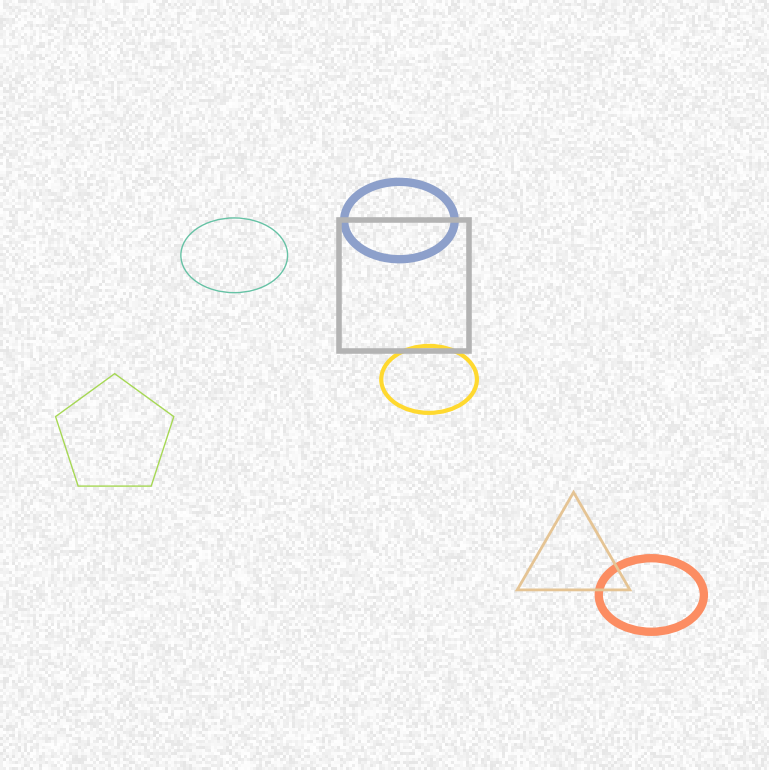[{"shape": "oval", "thickness": 0.5, "radius": 0.35, "center": [0.304, 0.668]}, {"shape": "oval", "thickness": 3, "radius": 0.34, "center": [0.846, 0.227]}, {"shape": "oval", "thickness": 3, "radius": 0.36, "center": [0.519, 0.714]}, {"shape": "pentagon", "thickness": 0.5, "radius": 0.4, "center": [0.149, 0.434]}, {"shape": "oval", "thickness": 1.5, "radius": 0.31, "center": [0.557, 0.507]}, {"shape": "triangle", "thickness": 1, "radius": 0.42, "center": [0.745, 0.276]}, {"shape": "square", "thickness": 2, "radius": 0.42, "center": [0.525, 0.629]}]